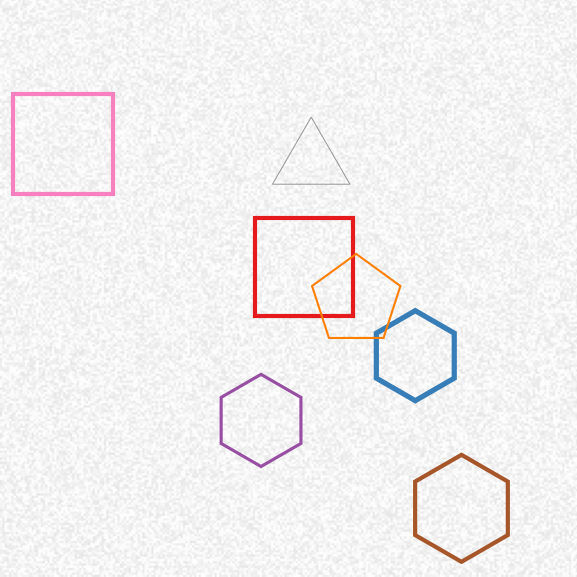[{"shape": "square", "thickness": 2, "radius": 0.42, "center": [0.527, 0.536]}, {"shape": "hexagon", "thickness": 2.5, "radius": 0.39, "center": [0.719, 0.383]}, {"shape": "hexagon", "thickness": 1.5, "radius": 0.4, "center": [0.452, 0.271]}, {"shape": "pentagon", "thickness": 1, "radius": 0.4, "center": [0.617, 0.479]}, {"shape": "hexagon", "thickness": 2, "radius": 0.46, "center": [0.799, 0.119]}, {"shape": "square", "thickness": 2, "radius": 0.43, "center": [0.108, 0.75]}, {"shape": "triangle", "thickness": 0.5, "radius": 0.39, "center": [0.539, 0.719]}]